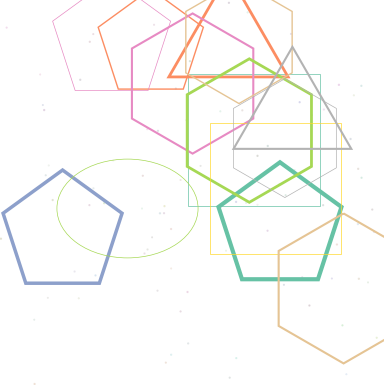[{"shape": "pentagon", "thickness": 3, "radius": 0.84, "center": [0.727, 0.411]}, {"shape": "square", "thickness": 0.5, "radius": 0.86, "center": [0.66, 0.636]}, {"shape": "triangle", "thickness": 2, "radius": 0.89, "center": [0.593, 0.89]}, {"shape": "pentagon", "thickness": 1, "radius": 0.72, "center": [0.392, 0.885]}, {"shape": "pentagon", "thickness": 2.5, "radius": 0.81, "center": [0.163, 0.396]}, {"shape": "pentagon", "thickness": 0.5, "radius": 0.81, "center": [0.29, 0.895]}, {"shape": "hexagon", "thickness": 1.5, "radius": 0.91, "center": [0.5, 0.783]}, {"shape": "hexagon", "thickness": 2, "radius": 0.93, "center": [0.648, 0.661]}, {"shape": "oval", "thickness": 0.5, "radius": 0.92, "center": [0.331, 0.458]}, {"shape": "square", "thickness": 0.5, "radius": 0.85, "center": [0.716, 0.511]}, {"shape": "hexagon", "thickness": 1.5, "radius": 0.97, "center": [0.892, 0.251]}, {"shape": "hexagon", "thickness": 1, "radius": 0.8, "center": [0.621, 0.891]}, {"shape": "hexagon", "thickness": 0.5, "radius": 0.77, "center": [0.74, 0.641]}, {"shape": "triangle", "thickness": 1.5, "radius": 0.88, "center": [0.76, 0.702]}]